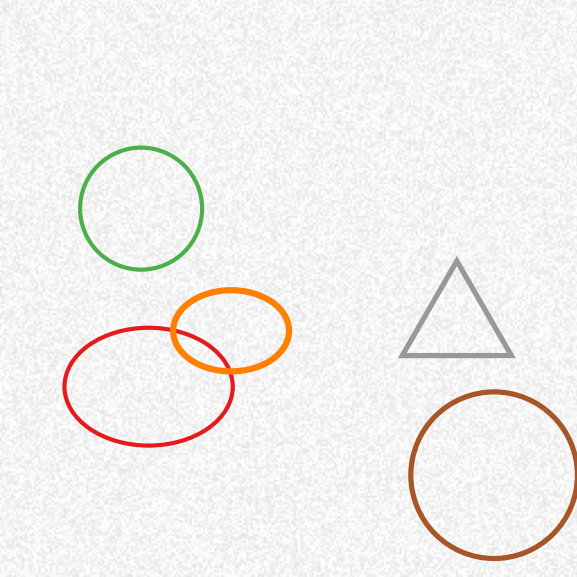[{"shape": "oval", "thickness": 2, "radius": 0.73, "center": [0.257, 0.33]}, {"shape": "circle", "thickness": 2, "radius": 0.53, "center": [0.244, 0.638]}, {"shape": "oval", "thickness": 3, "radius": 0.5, "center": [0.4, 0.426]}, {"shape": "circle", "thickness": 2.5, "radius": 0.72, "center": [0.856, 0.176]}, {"shape": "triangle", "thickness": 2.5, "radius": 0.55, "center": [0.791, 0.438]}]